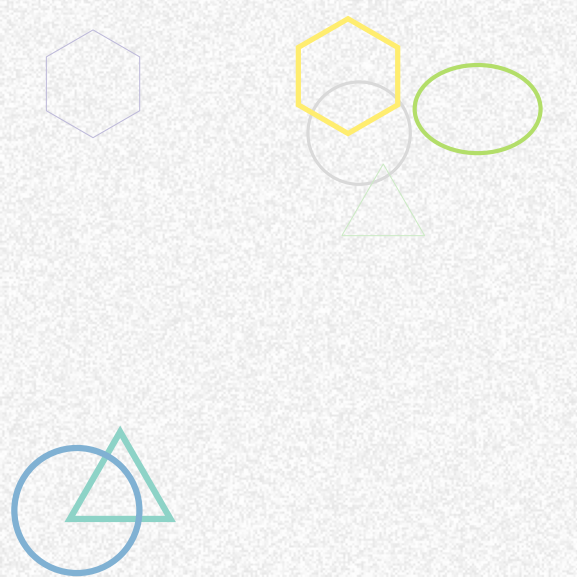[{"shape": "triangle", "thickness": 3, "radius": 0.5, "center": [0.208, 0.151]}, {"shape": "hexagon", "thickness": 0.5, "radius": 0.47, "center": [0.161, 0.854]}, {"shape": "circle", "thickness": 3, "radius": 0.54, "center": [0.133, 0.115]}, {"shape": "oval", "thickness": 2, "radius": 0.55, "center": [0.827, 0.81]}, {"shape": "circle", "thickness": 1.5, "radius": 0.44, "center": [0.622, 0.769]}, {"shape": "triangle", "thickness": 0.5, "radius": 0.41, "center": [0.664, 0.632]}, {"shape": "hexagon", "thickness": 2.5, "radius": 0.5, "center": [0.603, 0.867]}]